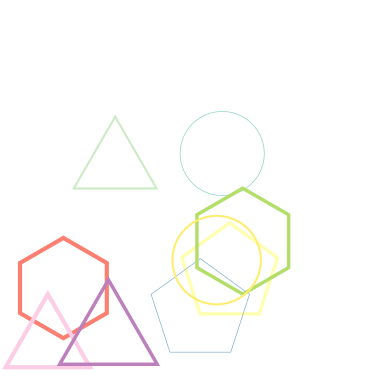[{"shape": "circle", "thickness": 0.5, "radius": 0.55, "center": [0.577, 0.601]}, {"shape": "pentagon", "thickness": 2.5, "radius": 0.65, "center": [0.596, 0.29]}, {"shape": "hexagon", "thickness": 3, "radius": 0.65, "center": [0.165, 0.252]}, {"shape": "pentagon", "thickness": 0.5, "radius": 0.67, "center": [0.52, 0.194]}, {"shape": "hexagon", "thickness": 2.5, "radius": 0.69, "center": [0.631, 0.374]}, {"shape": "triangle", "thickness": 3, "radius": 0.63, "center": [0.124, 0.109]}, {"shape": "triangle", "thickness": 2.5, "radius": 0.73, "center": [0.282, 0.127]}, {"shape": "triangle", "thickness": 1.5, "radius": 0.62, "center": [0.299, 0.573]}, {"shape": "circle", "thickness": 1.5, "radius": 0.57, "center": [0.563, 0.324]}]